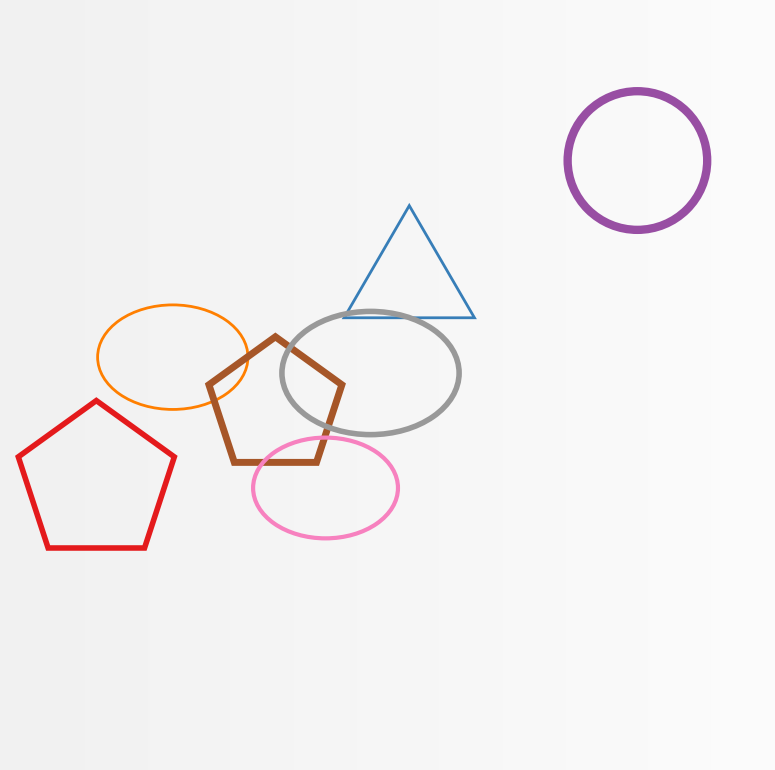[{"shape": "pentagon", "thickness": 2, "radius": 0.53, "center": [0.124, 0.374]}, {"shape": "triangle", "thickness": 1, "radius": 0.49, "center": [0.528, 0.636]}, {"shape": "circle", "thickness": 3, "radius": 0.45, "center": [0.822, 0.792]}, {"shape": "oval", "thickness": 1, "radius": 0.48, "center": [0.223, 0.536]}, {"shape": "pentagon", "thickness": 2.5, "radius": 0.45, "center": [0.355, 0.472]}, {"shape": "oval", "thickness": 1.5, "radius": 0.47, "center": [0.42, 0.366]}, {"shape": "oval", "thickness": 2, "radius": 0.57, "center": [0.478, 0.516]}]